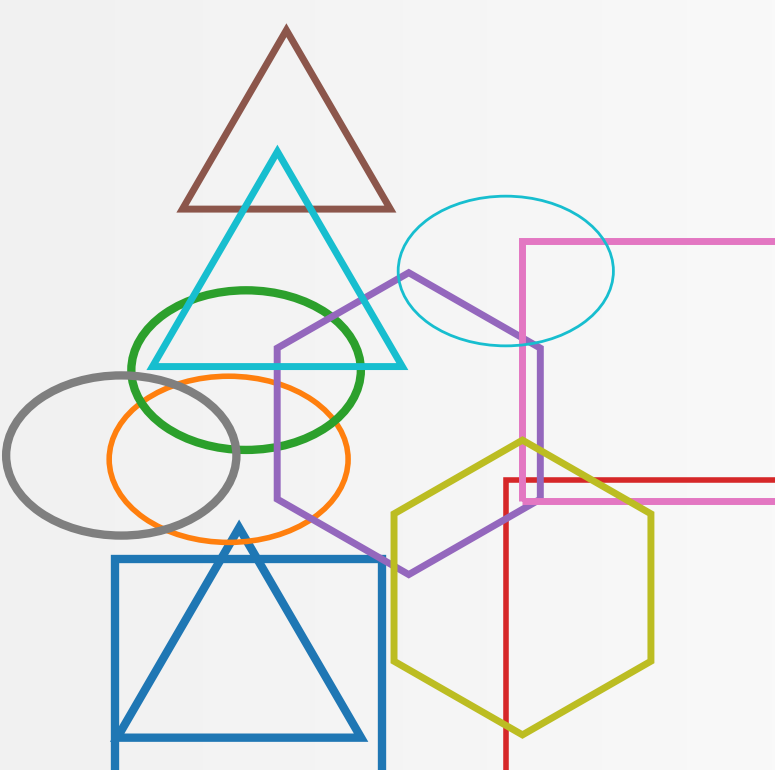[{"shape": "triangle", "thickness": 3, "radius": 0.91, "center": [0.309, 0.133]}, {"shape": "square", "thickness": 3, "radius": 0.86, "center": [0.321, 0.101]}, {"shape": "oval", "thickness": 2, "radius": 0.77, "center": [0.295, 0.403]}, {"shape": "oval", "thickness": 3, "radius": 0.74, "center": [0.318, 0.519]}, {"shape": "square", "thickness": 2, "radius": 0.98, "center": [0.849, 0.18]}, {"shape": "hexagon", "thickness": 2.5, "radius": 0.98, "center": [0.527, 0.45]}, {"shape": "triangle", "thickness": 2.5, "radius": 0.77, "center": [0.37, 0.806]}, {"shape": "square", "thickness": 2.5, "radius": 0.84, "center": [0.842, 0.518]}, {"shape": "oval", "thickness": 3, "radius": 0.74, "center": [0.156, 0.408]}, {"shape": "hexagon", "thickness": 2.5, "radius": 0.96, "center": [0.674, 0.237]}, {"shape": "triangle", "thickness": 2.5, "radius": 0.93, "center": [0.358, 0.617]}, {"shape": "oval", "thickness": 1, "radius": 0.69, "center": [0.653, 0.648]}]